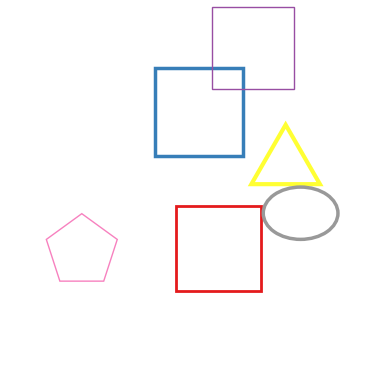[{"shape": "square", "thickness": 2, "radius": 0.55, "center": [0.568, 0.355]}, {"shape": "square", "thickness": 2.5, "radius": 0.57, "center": [0.516, 0.708]}, {"shape": "square", "thickness": 1, "radius": 0.53, "center": [0.658, 0.876]}, {"shape": "triangle", "thickness": 3, "radius": 0.51, "center": [0.742, 0.573]}, {"shape": "pentagon", "thickness": 1, "radius": 0.48, "center": [0.212, 0.348]}, {"shape": "oval", "thickness": 2.5, "radius": 0.49, "center": [0.781, 0.446]}]